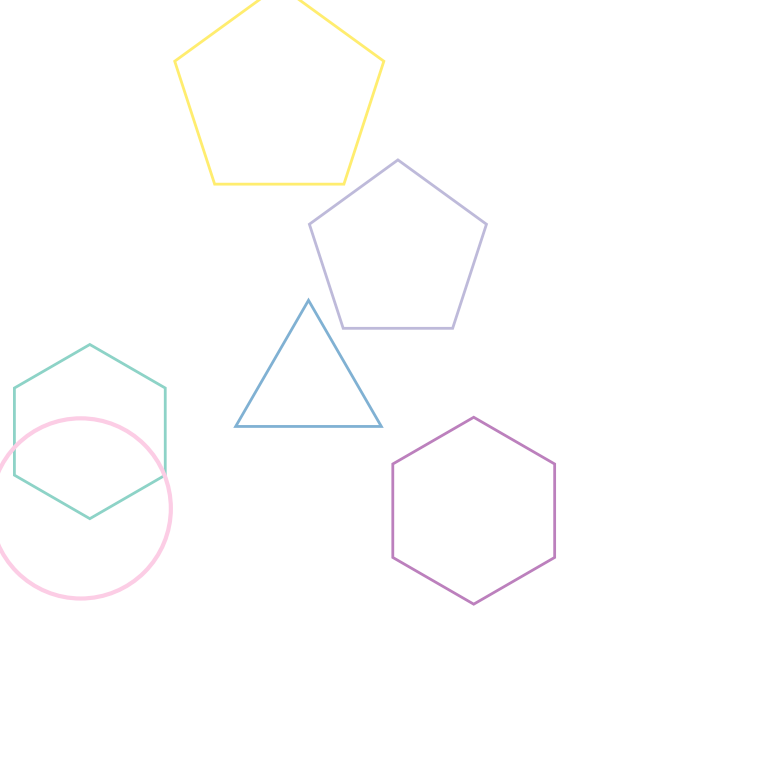[{"shape": "hexagon", "thickness": 1, "radius": 0.57, "center": [0.117, 0.44]}, {"shape": "pentagon", "thickness": 1, "radius": 0.6, "center": [0.517, 0.671]}, {"shape": "triangle", "thickness": 1, "radius": 0.55, "center": [0.401, 0.501]}, {"shape": "circle", "thickness": 1.5, "radius": 0.59, "center": [0.105, 0.34]}, {"shape": "hexagon", "thickness": 1, "radius": 0.61, "center": [0.615, 0.337]}, {"shape": "pentagon", "thickness": 1, "radius": 0.71, "center": [0.363, 0.876]}]